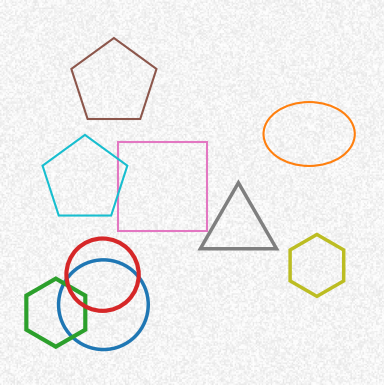[{"shape": "circle", "thickness": 2.5, "radius": 0.58, "center": [0.269, 0.209]}, {"shape": "oval", "thickness": 1.5, "radius": 0.59, "center": [0.803, 0.652]}, {"shape": "hexagon", "thickness": 3, "radius": 0.44, "center": [0.145, 0.188]}, {"shape": "circle", "thickness": 3, "radius": 0.47, "center": [0.266, 0.287]}, {"shape": "pentagon", "thickness": 1.5, "radius": 0.58, "center": [0.296, 0.785]}, {"shape": "square", "thickness": 1.5, "radius": 0.58, "center": [0.423, 0.516]}, {"shape": "triangle", "thickness": 2.5, "radius": 0.57, "center": [0.619, 0.411]}, {"shape": "hexagon", "thickness": 2.5, "radius": 0.4, "center": [0.823, 0.311]}, {"shape": "pentagon", "thickness": 1.5, "radius": 0.58, "center": [0.221, 0.534]}]